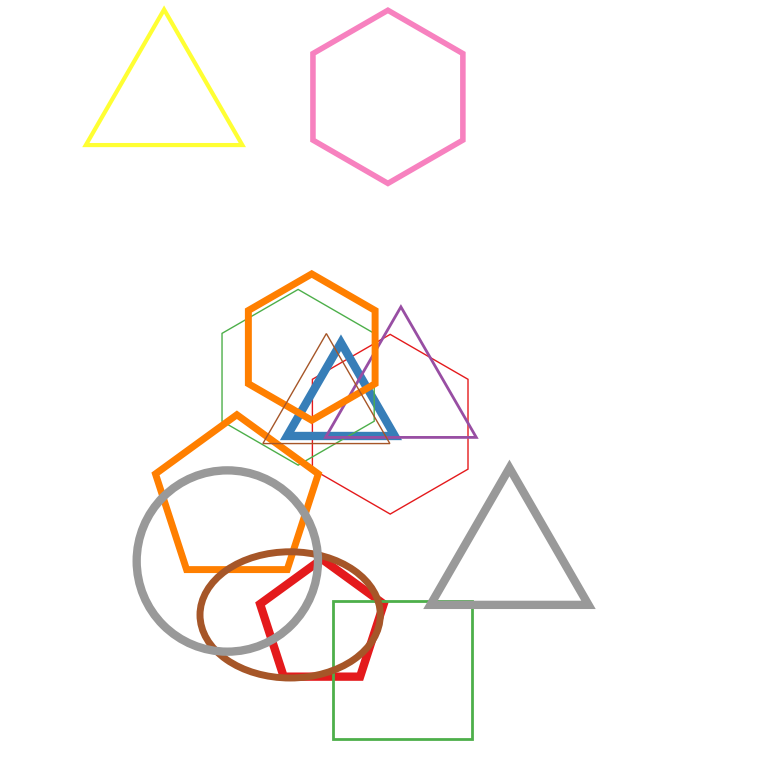[{"shape": "hexagon", "thickness": 0.5, "radius": 0.58, "center": [0.507, 0.449]}, {"shape": "pentagon", "thickness": 3, "radius": 0.42, "center": [0.418, 0.19]}, {"shape": "triangle", "thickness": 3, "radius": 0.4, "center": [0.443, 0.474]}, {"shape": "hexagon", "thickness": 0.5, "radius": 0.57, "center": [0.387, 0.51]}, {"shape": "square", "thickness": 1, "radius": 0.45, "center": [0.522, 0.13]}, {"shape": "triangle", "thickness": 1, "radius": 0.57, "center": [0.521, 0.488]}, {"shape": "hexagon", "thickness": 2.5, "radius": 0.48, "center": [0.405, 0.549]}, {"shape": "pentagon", "thickness": 2.5, "radius": 0.56, "center": [0.308, 0.35]}, {"shape": "triangle", "thickness": 1.5, "radius": 0.59, "center": [0.213, 0.87]}, {"shape": "oval", "thickness": 2.5, "radius": 0.59, "center": [0.377, 0.201]}, {"shape": "triangle", "thickness": 0.5, "radius": 0.48, "center": [0.424, 0.472]}, {"shape": "hexagon", "thickness": 2, "radius": 0.56, "center": [0.504, 0.874]}, {"shape": "circle", "thickness": 3, "radius": 0.59, "center": [0.295, 0.271]}, {"shape": "triangle", "thickness": 3, "radius": 0.59, "center": [0.662, 0.274]}]